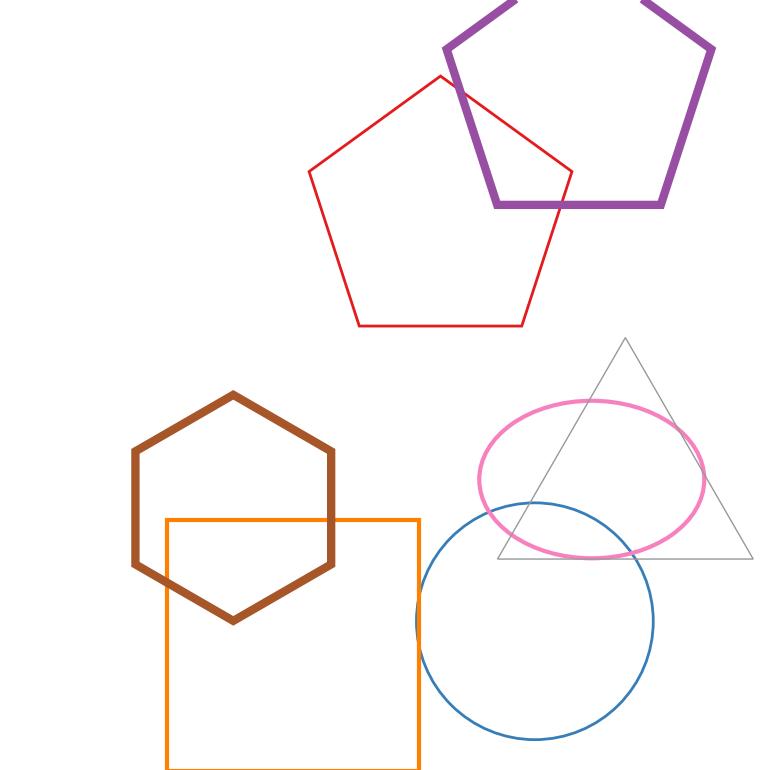[{"shape": "pentagon", "thickness": 1, "radius": 0.9, "center": [0.572, 0.722]}, {"shape": "circle", "thickness": 1, "radius": 0.77, "center": [0.695, 0.193]}, {"shape": "pentagon", "thickness": 3, "radius": 0.9, "center": [0.752, 0.88]}, {"shape": "square", "thickness": 1.5, "radius": 0.81, "center": [0.381, 0.162]}, {"shape": "hexagon", "thickness": 3, "radius": 0.73, "center": [0.303, 0.34]}, {"shape": "oval", "thickness": 1.5, "radius": 0.73, "center": [0.769, 0.377]}, {"shape": "triangle", "thickness": 0.5, "radius": 0.96, "center": [0.812, 0.37]}]